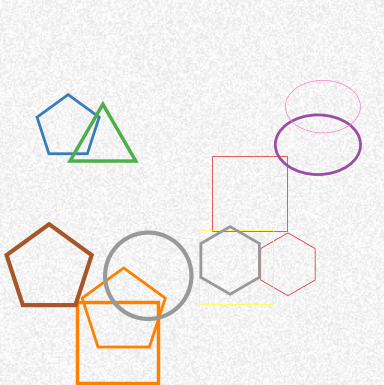[{"shape": "hexagon", "thickness": 0.5, "radius": 0.41, "center": [0.748, 0.314]}, {"shape": "square", "thickness": 0.5, "radius": 0.49, "center": [0.647, 0.498]}, {"shape": "pentagon", "thickness": 2, "radius": 0.42, "center": [0.177, 0.669]}, {"shape": "triangle", "thickness": 2.5, "radius": 0.49, "center": [0.267, 0.631]}, {"shape": "oval", "thickness": 2, "radius": 0.55, "center": [0.826, 0.624]}, {"shape": "pentagon", "thickness": 2, "radius": 0.57, "center": [0.321, 0.19]}, {"shape": "square", "thickness": 2.5, "radius": 0.52, "center": [0.305, 0.11]}, {"shape": "square", "thickness": 0.5, "radius": 0.48, "center": [0.612, 0.307]}, {"shape": "pentagon", "thickness": 3, "radius": 0.58, "center": [0.128, 0.301]}, {"shape": "oval", "thickness": 0.5, "radius": 0.49, "center": [0.839, 0.723]}, {"shape": "circle", "thickness": 3, "radius": 0.56, "center": [0.385, 0.284]}, {"shape": "hexagon", "thickness": 2, "radius": 0.44, "center": [0.598, 0.324]}]